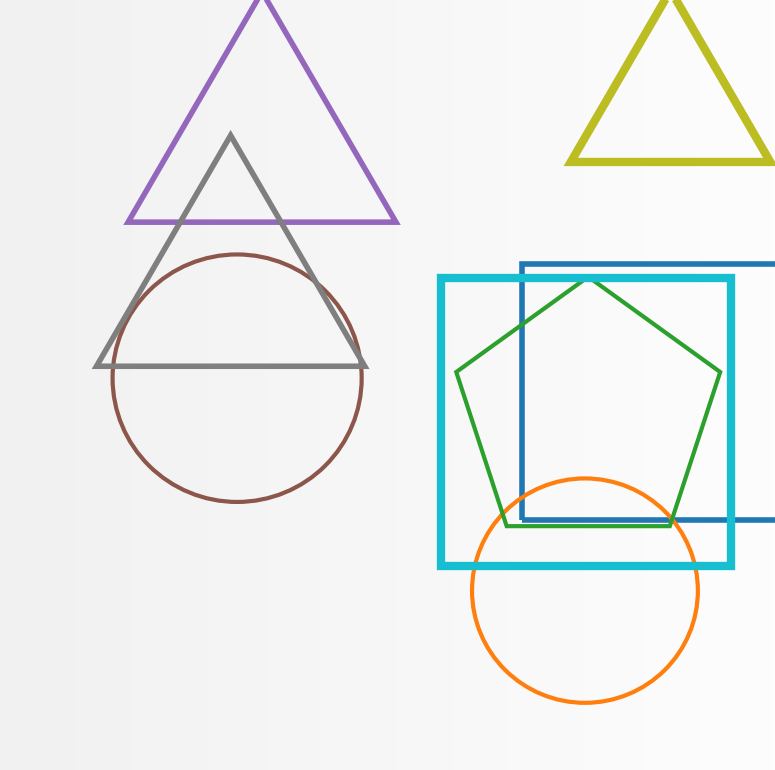[{"shape": "square", "thickness": 2, "radius": 0.83, "center": [0.839, 0.491]}, {"shape": "circle", "thickness": 1.5, "radius": 0.73, "center": [0.755, 0.233]}, {"shape": "pentagon", "thickness": 1.5, "radius": 0.9, "center": [0.759, 0.462]}, {"shape": "triangle", "thickness": 2, "radius": 1.0, "center": [0.338, 0.811]}, {"shape": "circle", "thickness": 1.5, "radius": 0.8, "center": [0.306, 0.509]}, {"shape": "triangle", "thickness": 2, "radius": 1.0, "center": [0.298, 0.624]}, {"shape": "triangle", "thickness": 3, "radius": 0.74, "center": [0.865, 0.864]}, {"shape": "square", "thickness": 3, "radius": 0.94, "center": [0.756, 0.452]}]